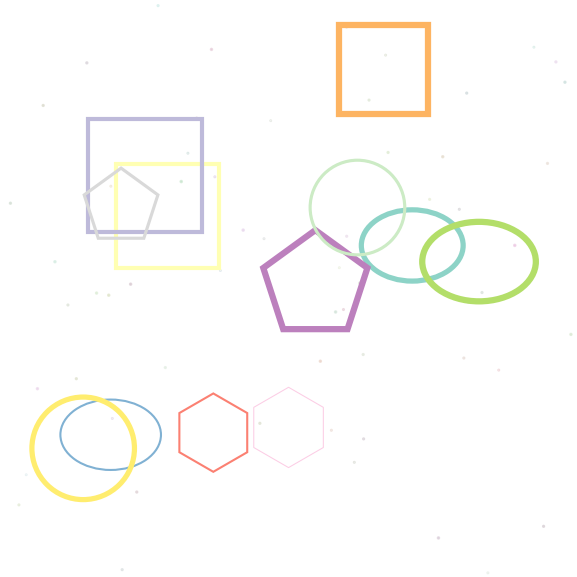[{"shape": "oval", "thickness": 2.5, "radius": 0.44, "center": [0.714, 0.574]}, {"shape": "square", "thickness": 2, "radius": 0.45, "center": [0.29, 0.625]}, {"shape": "square", "thickness": 2, "radius": 0.49, "center": [0.251, 0.695]}, {"shape": "hexagon", "thickness": 1, "radius": 0.34, "center": [0.369, 0.25]}, {"shape": "oval", "thickness": 1, "radius": 0.44, "center": [0.192, 0.246]}, {"shape": "square", "thickness": 3, "radius": 0.39, "center": [0.664, 0.879]}, {"shape": "oval", "thickness": 3, "radius": 0.49, "center": [0.83, 0.546]}, {"shape": "hexagon", "thickness": 0.5, "radius": 0.35, "center": [0.5, 0.259]}, {"shape": "pentagon", "thickness": 1.5, "radius": 0.34, "center": [0.21, 0.641]}, {"shape": "pentagon", "thickness": 3, "radius": 0.47, "center": [0.546, 0.506]}, {"shape": "circle", "thickness": 1.5, "radius": 0.41, "center": [0.619, 0.64]}, {"shape": "circle", "thickness": 2.5, "radius": 0.44, "center": [0.144, 0.223]}]